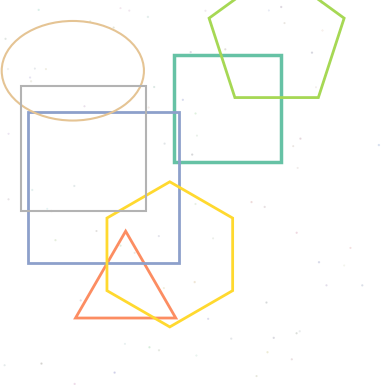[{"shape": "square", "thickness": 2.5, "radius": 0.7, "center": [0.591, 0.718]}, {"shape": "triangle", "thickness": 2, "radius": 0.75, "center": [0.326, 0.249]}, {"shape": "square", "thickness": 2, "radius": 0.98, "center": [0.269, 0.513]}, {"shape": "pentagon", "thickness": 2, "radius": 0.92, "center": [0.718, 0.896]}, {"shape": "hexagon", "thickness": 2, "radius": 0.94, "center": [0.441, 0.339]}, {"shape": "oval", "thickness": 1.5, "radius": 0.92, "center": [0.189, 0.816]}, {"shape": "square", "thickness": 1.5, "radius": 0.81, "center": [0.216, 0.615]}]